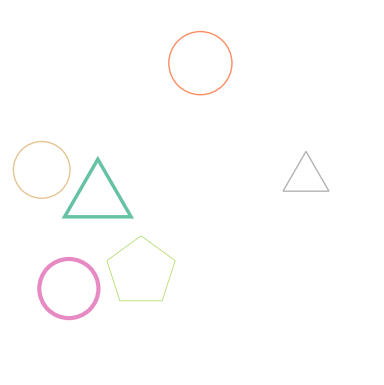[{"shape": "triangle", "thickness": 2.5, "radius": 0.5, "center": [0.254, 0.487]}, {"shape": "circle", "thickness": 1, "radius": 0.41, "center": [0.52, 0.836]}, {"shape": "circle", "thickness": 3, "radius": 0.38, "center": [0.179, 0.251]}, {"shape": "pentagon", "thickness": 0.5, "radius": 0.47, "center": [0.366, 0.294]}, {"shape": "circle", "thickness": 1, "radius": 0.37, "center": [0.108, 0.559]}, {"shape": "triangle", "thickness": 1, "radius": 0.34, "center": [0.795, 0.538]}]